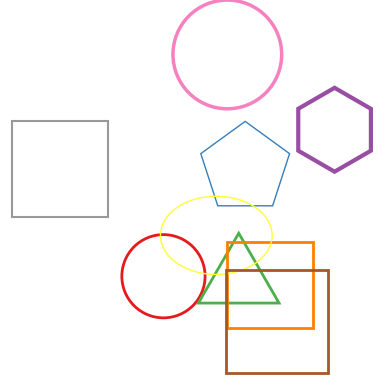[{"shape": "circle", "thickness": 2, "radius": 0.54, "center": [0.425, 0.283]}, {"shape": "pentagon", "thickness": 1, "radius": 0.61, "center": [0.637, 0.563]}, {"shape": "triangle", "thickness": 2, "radius": 0.6, "center": [0.62, 0.273]}, {"shape": "hexagon", "thickness": 3, "radius": 0.54, "center": [0.869, 0.663]}, {"shape": "square", "thickness": 2, "radius": 0.56, "center": [0.701, 0.261]}, {"shape": "oval", "thickness": 1, "radius": 0.73, "center": [0.562, 0.389]}, {"shape": "square", "thickness": 2, "radius": 0.67, "center": [0.719, 0.165]}, {"shape": "circle", "thickness": 2.5, "radius": 0.71, "center": [0.59, 0.859]}, {"shape": "square", "thickness": 1.5, "radius": 0.62, "center": [0.156, 0.561]}]